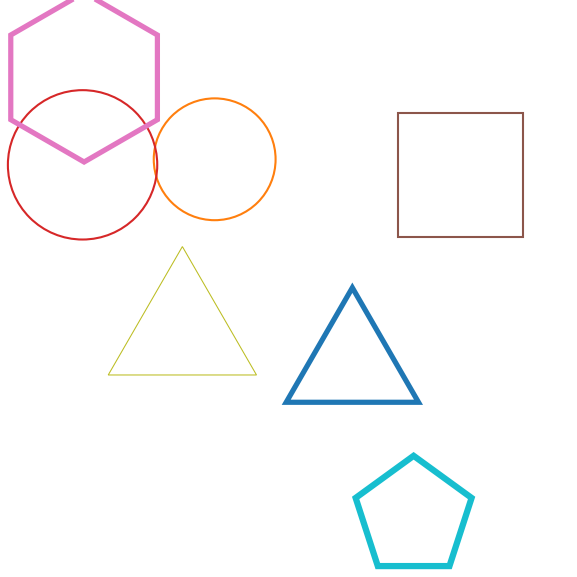[{"shape": "triangle", "thickness": 2.5, "radius": 0.66, "center": [0.61, 0.369]}, {"shape": "circle", "thickness": 1, "radius": 0.53, "center": [0.372, 0.723]}, {"shape": "circle", "thickness": 1, "radius": 0.65, "center": [0.143, 0.714]}, {"shape": "square", "thickness": 1, "radius": 0.54, "center": [0.797, 0.696]}, {"shape": "hexagon", "thickness": 2.5, "radius": 0.73, "center": [0.146, 0.865]}, {"shape": "triangle", "thickness": 0.5, "radius": 0.74, "center": [0.316, 0.424]}, {"shape": "pentagon", "thickness": 3, "radius": 0.53, "center": [0.716, 0.104]}]